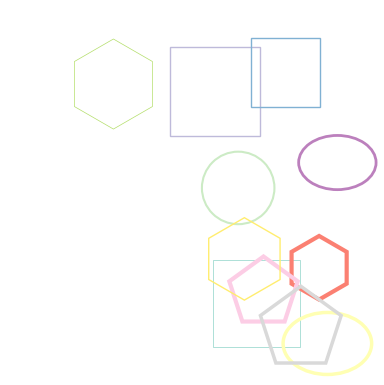[{"shape": "square", "thickness": 0.5, "radius": 0.57, "center": [0.666, 0.211]}, {"shape": "oval", "thickness": 2.5, "radius": 0.58, "center": [0.85, 0.108]}, {"shape": "square", "thickness": 1, "radius": 0.58, "center": [0.558, 0.763]}, {"shape": "hexagon", "thickness": 3, "radius": 0.41, "center": [0.829, 0.304]}, {"shape": "square", "thickness": 1, "radius": 0.45, "center": [0.742, 0.812]}, {"shape": "hexagon", "thickness": 0.5, "radius": 0.58, "center": [0.295, 0.782]}, {"shape": "pentagon", "thickness": 3, "radius": 0.47, "center": [0.684, 0.24]}, {"shape": "pentagon", "thickness": 2.5, "radius": 0.55, "center": [0.781, 0.146]}, {"shape": "oval", "thickness": 2, "radius": 0.5, "center": [0.876, 0.578]}, {"shape": "circle", "thickness": 1.5, "radius": 0.47, "center": [0.619, 0.512]}, {"shape": "hexagon", "thickness": 1, "radius": 0.54, "center": [0.635, 0.328]}]